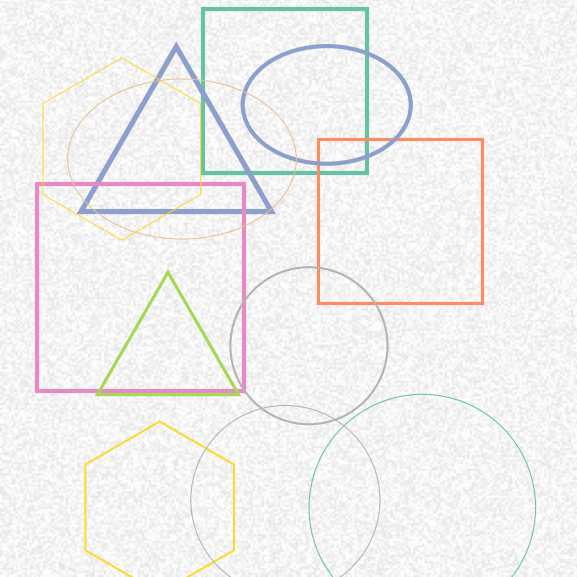[{"shape": "square", "thickness": 2, "radius": 0.71, "center": [0.494, 0.842]}, {"shape": "circle", "thickness": 0.5, "radius": 0.98, "center": [0.731, 0.12]}, {"shape": "square", "thickness": 1.5, "radius": 0.71, "center": [0.693, 0.617]}, {"shape": "triangle", "thickness": 2.5, "radius": 0.95, "center": [0.305, 0.728]}, {"shape": "oval", "thickness": 2, "radius": 0.73, "center": [0.566, 0.817]}, {"shape": "square", "thickness": 2, "radius": 0.9, "center": [0.243, 0.501]}, {"shape": "triangle", "thickness": 1.5, "radius": 0.71, "center": [0.291, 0.386]}, {"shape": "hexagon", "thickness": 0.5, "radius": 0.79, "center": [0.211, 0.741]}, {"shape": "hexagon", "thickness": 1, "radius": 0.74, "center": [0.276, 0.121]}, {"shape": "oval", "thickness": 0.5, "radius": 0.99, "center": [0.315, 0.724]}, {"shape": "circle", "thickness": 1, "radius": 0.68, "center": [0.535, 0.4]}, {"shape": "circle", "thickness": 0.5, "radius": 0.82, "center": [0.494, 0.133]}]